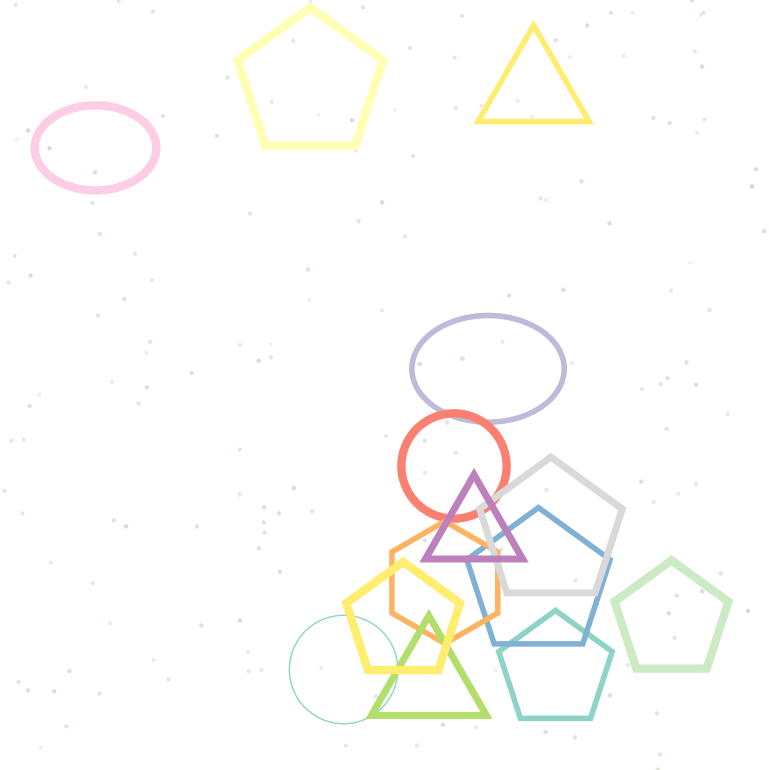[{"shape": "pentagon", "thickness": 2, "radius": 0.39, "center": [0.721, 0.13]}, {"shape": "circle", "thickness": 0.5, "radius": 0.35, "center": [0.446, 0.13]}, {"shape": "pentagon", "thickness": 3, "radius": 0.5, "center": [0.403, 0.891]}, {"shape": "oval", "thickness": 2, "radius": 0.49, "center": [0.634, 0.521]}, {"shape": "circle", "thickness": 3, "radius": 0.34, "center": [0.59, 0.395]}, {"shape": "pentagon", "thickness": 2, "radius": 0.49, "center": [0.699, 0.243]}, {"shape": "hexagon", "thickness": 2, "radius": 0.4, "center": [0.578, 0.244]}, {"shape": "triangle", "thickness": 2.5, "radius": 0.43, "center": [0.557, 0.114]}, {"shape": "oval", "thickness": 3, "radius": 0.39, "center": [0.124, 0.808]}, {"shape": "pentagon", "thickness": 2.5, "radius": 0.49, "center": [0.716, 0.309]}, {"shape": "triangle", "thickness": 2.5, "radius": 0.36, "center": [0.616, 0.311]}, {"shape": "pentagon", "thickness": 3, "radius": 0.39, "center": [0.872, 0.195]}, {"shape": "triangle", "thickness": 2, "radius": 0.42, "center": [0.693, 0.884]}, {"shape": "pentagon", "thickness": 3, "radius": 0.39, "center": [0.524, 0.193]}]